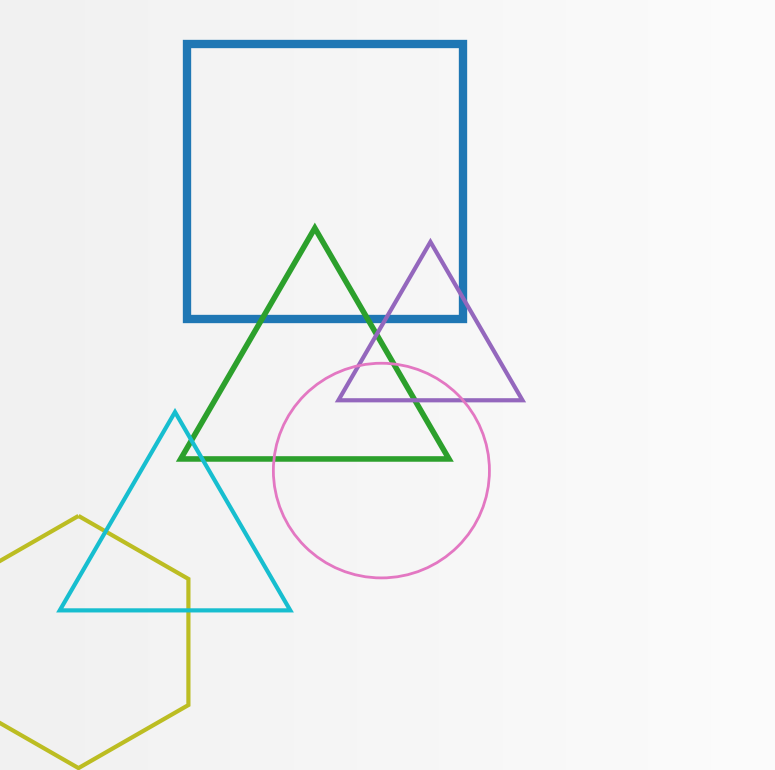[{"shape": "square", "thickness": 3, "radius": 0.89, "center": [0.419, 0.764]}, {"shape": "triangle", "thickness": 2, "radius": 1.0, "center": [0.406, 0.504]}, {"shape": "triangle", "thickness": 1.5, "radius": 0.69, "center": [0.555, 0.549]}, {"shape": "circle", "thickness": 1, "radius": 0.7, "center": [0.492, 0.389]}, {"shape": "hexagon", "thickness": 1.5, "radius": 0.82, "center": [0.101, 0.166]}, {"shape": "triangle", "thickness": 1.5, "radius": 0.86, "center": [0.226, 0.293]}]